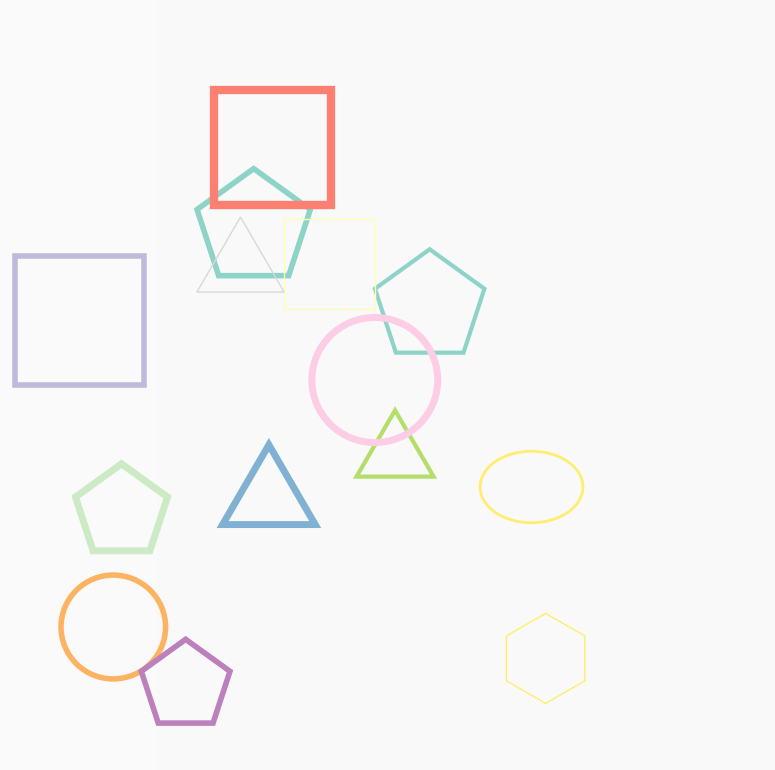[{"shape": "pentagon", "thickness": 2, "radius": 0.38, "center": [0.327, 0.704]}, {"shape": "pentagon", "thickness": 1.5, "radius": 0.37, "center": [0.554, 0.602]}, {"shape": "square", "thickness": 0.5, "radius": 0.29, "center": [0.425, 0.657]}, {"shape": "square", "thickness": 2, "radius": 0.42, "center": [0.103, 0.584]}, {"shape": "square", "thickness": 3, "radius": 0.38, "center": [0.352, 0.808]}, {"shape": "triangle", "thickness": 2.5, "radius": 0.35, "center": [0.347, 0.353]}, {"shape": "circle", "thickness": 2, "radius": 0.34, "center": [0.146, 0.186]}, {"shape": "triangle", "thickness": 1.5, "radius": 0.29, "center": [0.51, 0.41]}, {"shape": "circle", "thickness": 2.5, "radius": 0.41, "center": [0.484, 0.506]}, {"shape": "triangle", "thickness": 0.5, "radius": 0.32, "center": [0.31, 0.653]}, {"shape": "pentagon", "thickness": 2, "radius": 0.3, "center": [0.24, 0.11]}, {"shape": "pentagon", "thickness": 2.5, "radius": 0.31, "center": [0.157, 0.335]}, {"shape": "oval", "thickness": 1, "radius": 0.33, "center": [0.686, 0.368]}, {"shape": "hexagon", "thickness": 0.5, "radius": 0.29, "center": [0.704, 0.145]}]